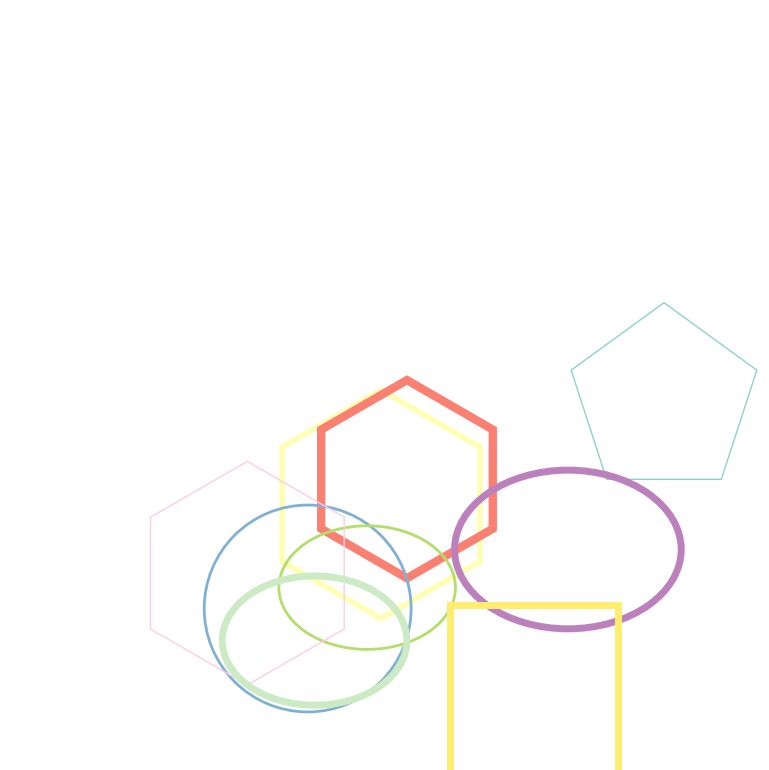[{"shape": "pentagon", "thickness": 0.5, "radius": 0.63, "center": [0.862, 0.48]}, {"shape": "hexagon", "thickness": 2, "radius": 0.74, "center": [0.495, 0.345]}, {"shape": "hexagon", "thickness": 3, "radius": 0.64, "center": [0.529, 0.378]}, {"shape": "circle", "thickness": 1, "radius": 0.67, "center": [0.4, 0.21]}, {"shape": "oval", "thickness": 1, "radius": 0.57, "center": [0.477, 0.237]}, {"shape": "hexagon", "thickness": 0.5, "radius": 0.73, "center": [0.321, 0.256]}, {"shape": "oval", "thickness": 2.5, "radius": 0.74, "center": [0.738, 0.286]}, {"shape": "oval", "thickness": 2.5, "radius": 0.6, "center": [0.409, 0.168]}, {"shape": "square", "thickness": 2.5, "radius": 0.55, "center": [0.694, 0.105]}]